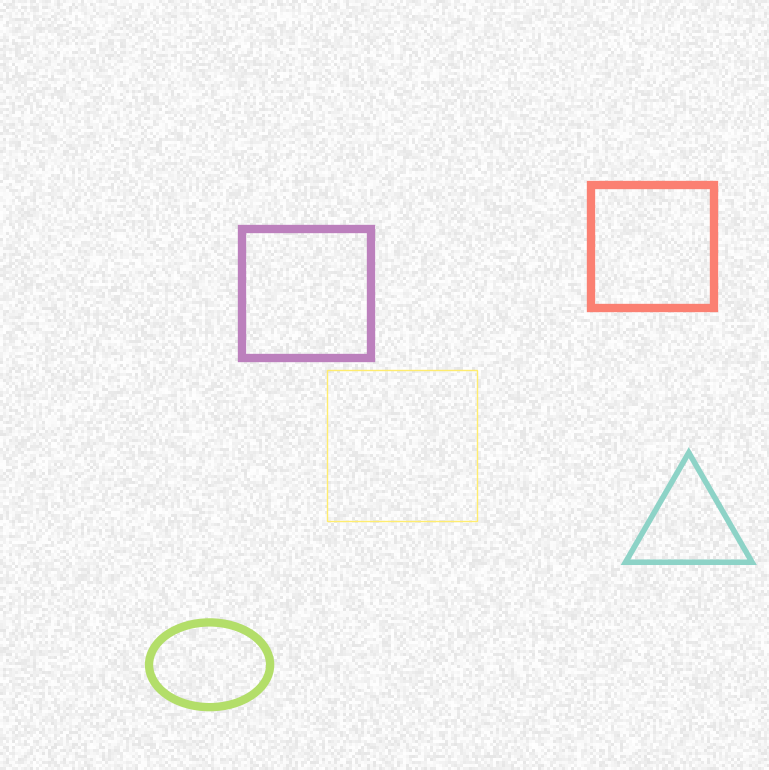[{"shape": "triangle", "thickness": 2, "radius": 0.47, "center": [0.895, 0.317]}, {"shape": "square", "thickness": 3, "radius": 0.4, "center": [0.848, 0.68]}, {"shape": "oval", "thickness": 3, "radius": 0.39, "center": [0.272, 0.137]}, {"shape": "square", "thickness": 3, "radius": 0.42, "center": [0.398, 0.619]}, {"shape": "square", "thickness": 0.5, "radius": 0.49, "center": [0.522, 0.421]}]